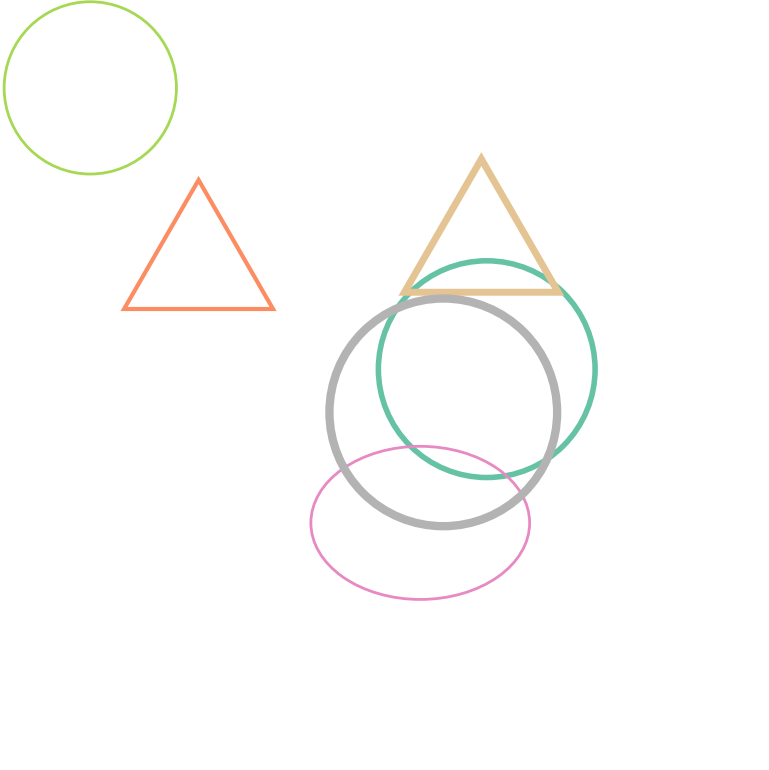[{"shape": "circle", "thickness": 2, "radius": 0.7, "center": [0.632, 0.521]}, {"shape": "triangle", "thickness": 1.5, "radius": 0.56, "center": [0.258, 0.655]}, {"shape": "oval", "thickness": 1, "radius": 0.71, "center": [0.546, 0.321]}, {"shape": "circle", "thickness": 1, "radius": 0.56, "center": [0.117, 0.886]}, {"shape": "triangle", "thickness": 2.5, "radius": 0.58, "center": [0.625, 0.678]}, {"shape": "circle", "thickness": 3, "radius": 0.74, "center": [0.576, 0.464]}]